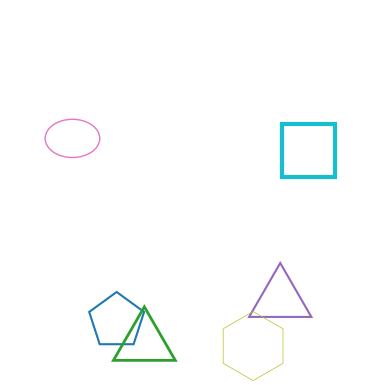[{"shape": "pentagon", "thickness": 1.5, "radius": 0.37, "center": [0.303, 0.167]}, {"shape": "triangle", "thickness": 2, "radius": 0.46, "center": [0.375, 0.11]}, {"shape": "triangle", "thickness": 1.5, "radius": 0.47, "center": [0.728, 0.224]}, {"shape": "oval", "thickness": 1, "radius": 0.35, "center": [0.188, 0.64]}, {"shape": "hexagon", "thickness": 0.5, "radius": 0.45, "center": [0.657, 0.101]}, {"shape": "square", "thickness": 3, "radius": 0.34, "center": [0.802, 0.609]}]